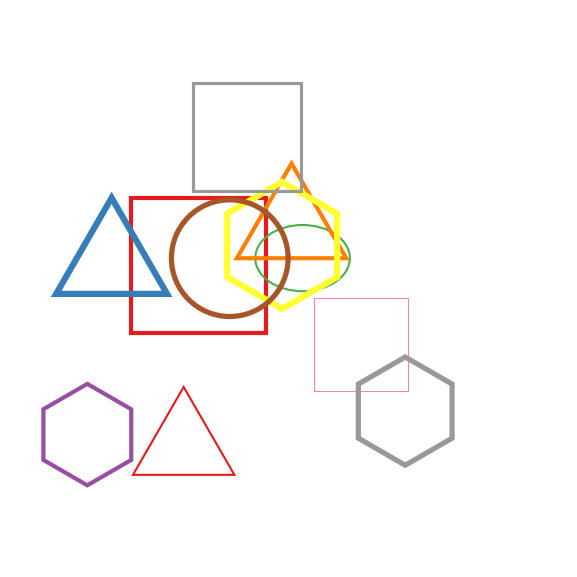[{"shape": "triangle", "thickness": 1, "radius": 0.51, "center": [0.318, 0.228]}, {"shape": "square", "thickness": 2, "radius": 0.58, "center": [0.344, 0.539]}, {"shape": "triangle", "thickness": 3, "radius": 0.55, "center": [0.193, 0.546]}, {"shape": "oval", "thickness": 1, "radius": 0.41, "center": [0.524, 0.552]}, {"shape": "hexagon", "thickness": 2, "radius": 0.44, "center": [0.151, 0.247]}, {"shape": "triangle", "thickness": 2, "radius": 0.55, "center": [0.505, 0.607]}, {"shape": "hexagon", "thickness": 3, "radius": 0.55, "center": [0.489, 0.574]}, {"shape": "circle", "thickness": 2.5, "radius": 0.51, "center": [0.398, 0.552]}, {"shape": "square", "thickness": 0.5, "radius": 0.4, "center": [0.625, 0.402]}, {"shape": "hexagon", "thickness": 2.5, "radius": 0.47, "center": [0.702, 0.287]}, {"shape": "square", "thickness": 1.5, "radius": 0.47, "center": [0.428, 0.762]}]